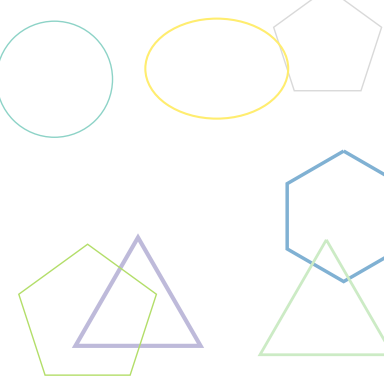[{"shape": "circle", "thickness": 1, "radius": 0.75, "center": [0.142, 0.794]}, {"shape": "triangle", "thickness": 3, "radius": 0.94, "center": [0.358, 0.196]}, {"shape": "hexagon", "thickness": 2.5, "radius": 0.85, "center": [0.893, 0.438]}, {"shape": "pentagon", "thickness": 1, "radius": 0.94, "center": [0.228, 0.178]}, {"shape": "pentagon", "thickness": 1, "radius": 0.74, "center": [0.851, 0.884]}, {"shape": "triangle", "thickness": 2, "radius": 1.0, "center": [0.848, 0.178]}, {"shape": "oval", "thickness": 1.5, "radius": 0.93, "center": [0.563, 0.822]}]